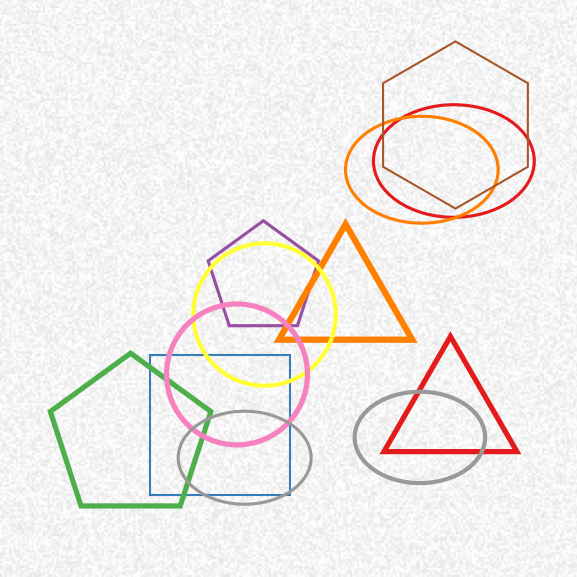[{"shape": "oval", "thickness": 1.5, "radius": 0.7, "center": [0.786, 0.72]}, {"shape": "triangle", "thickness": 2.5, "radius": 0.66, "center": [0.78, 0.284]}, {"shape": "square", "thickness": 1, "radius": 0.61, "center": [0.381, 0.263]}, {"shape": "pentagon", "thickness": 2.5, "radius": 0.73, "center": [0.226, 0.241]}, {"shape": "pentagon", "thickness": 1.5, "radius": 0.5, "center": [0.456, 0.516]}, {"shape": "triangle", "thickness": 3, "radius": 0.67, "center": [0.598, 0.478]}, {"shape": "oval", "thickness": 1.5, "radius": 0.66, "center": [0.73, 0.705]}, {"shape": "circle", "thickness": 2, "radius": 0.62, "center": [0.458, 0.455]}, {"shape": "hexagon", "thickness": 1, "radius": 0.72, "center": [0.789, 0.783]}, {"shape": "circle", "thickness": 2.5, "radius": 0.61, "center": [0.41, 0.351]}, {"shape": "oval", "thickness": 2, "radius": 0.56, "center": [0.727, 0.242]}, {"shape": "oval", "thickness": 1.5, "radius": 0.58, "center": [0.424, 0.207]}]